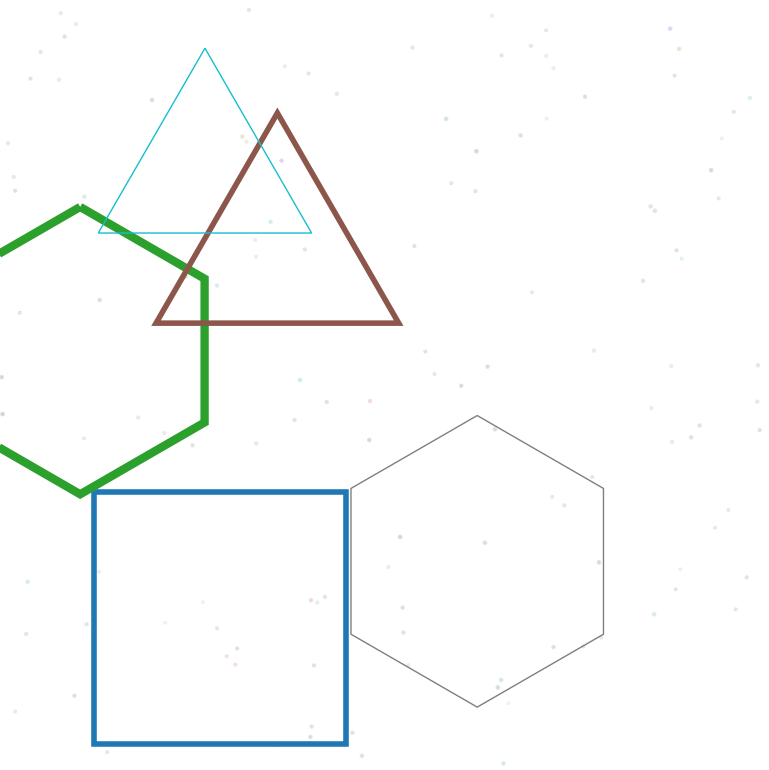[{"shape": "square", "thickness": 2, "radius": 0.82, "center": [0.285, 0.198]}, {"shape": "hexagon", "thickness": 3, "radius": 0.93, "center": [0.104, 0.545]}, {"shape": "triangle", "thickness": 2, "radius": 0.91, "center": [0.36, 0.671]}, {"shape": "hexagon", "thickness": 0.5, "radius": 0.95, "center": [0.62, 0.271]}, {"shape": "triangle", "thickness": 0.5, "radius": 0.8, "center": [0.266, 0.777]}]